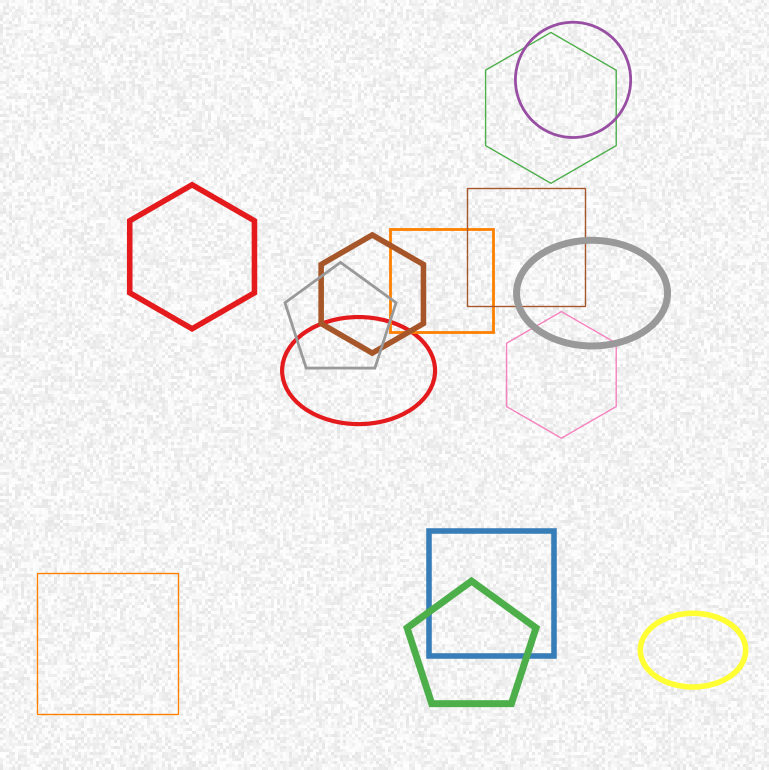[{"shape": "hexagon", "thickness": 2, "radius": 0.47, "center": [0.249, 0.666]}, {"shape": "oval", "thickness": 1.5, "radius": 0.5, "center": [0.466, 0.519]}, {"shape": "square", "thickness": 2, "radius": 0.4, "center": [0.638, 0.229]}, {"shape": "hexagon", "thickness": 0.5, "radius": 0.49, "center": [0.715, 0.86]}, {"shape": "pentagon", "thickness": 2.5, "radius": 0.44, "center": [0.612, 0.157]}, {"shape": "circle", "thickness": 1, "radius": 0.37, "center": [0.744, 0.896]}, {"shape": "square", "thickness": 1, "radius": 0.33, "center": [0.574, 0.636]}, {"shape": "square", "thickness": 0.5, "radius": 0.46, "center": [0.14, 0.164]}, {"shape": "oval", "thickness": 2, "radius": 0.34, "center": [0.9, 0.156]}, {"shape": "hexagon", "thickness": 2, "radius": 0.38, "center": [0.483, 0.618]}, {"shape": "square", "thickness": 0.5, "radius": 0.38, "center": [0.683, 0.679]}, {"shape": "hexagon", "thickness": 0.5, "radius": 0.41, "center": [0.729, 0.513]}, {"shape": "oval", "thickness": 2.5, "radius": 0.49, "center": [0.769, 0.619]}, {"shape": "pentagon", "thickness": 1, "radius": 0.38, "center": [0.442, 0.583]}]